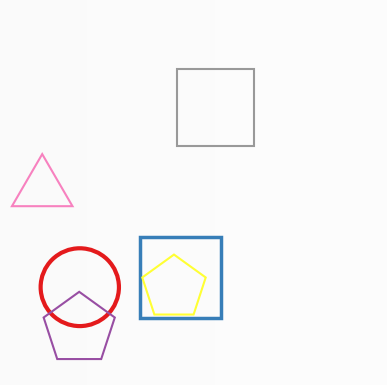[{"shape": "circle", "thickness": 3, "radius": 0.51, "center": [0.206, 0.254]}, {"shape": "square", "thickness": 2.5, "radius": 0.52, "center": [0.466, 0.279]}, {"shape": "pentagon", "thickness": 1.5, "radius": 0.48, "center": [0.204, 0.145]}, {"shape": "pentagon", "thickness": 1.5, "radius": 0.43, "center": [0.449, 0.253]}, {"shape": "triangle", "thickness": 1.5, "radius": 0.45, "center": [0.109, 0.51]}, {"shape": "square", "thickness": 1.5, "radius": 0.5, "center": [0.556, 0.721]}]